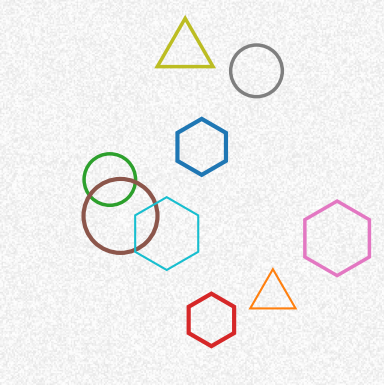[{"shape": "hexagon", "thickness": 3, "radius": 0.36, "center": [0.524, 0.619]}, {"shape": "triangle", "thickness": 1.5, "radius": 0.34, "center": [0.709, 0.233]}, {"shape": "circle", "thickness": 2.5, "radius": 0.33, "center": [0.285, 0.534]}, {"shape": "hexagon", "thickness": 3, "radius": 0.34, "center": [0.549, 0.169]}, {"shape": "circle", "thickness": 3, "radius": 0.48, "center": [0.313, 0.439]}, {"shape": "hexagon", "thickness": 2.5, "radius": 0.48, "center": [0.876, 0.381]}, {"shape": "circle", "thickness": 2.5, "radius": 0.34, "center": [0.666, 0.816]}, {"shape": "triangle", "thickness": 2.5, "radius": 0.42, "center": [0.481, 0.869]}, {"shape": "hexagon", "thickness": 1.5, "radius": 0.47, "center": [0.433, 0.393]}]